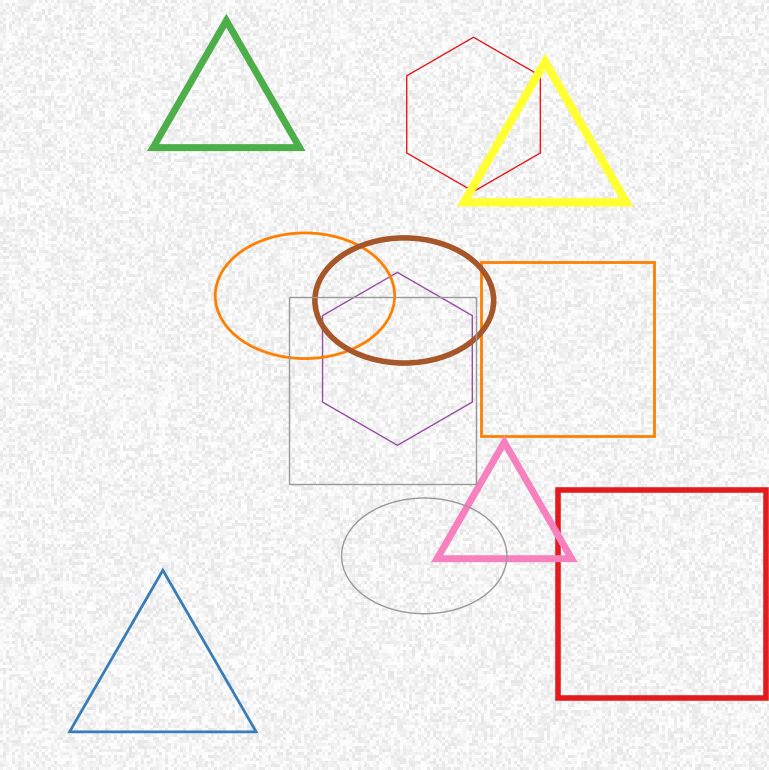[{"shape": "hexagon", "thickness": 0.5, "radius": 0.5, "center": [0.615, 0.851]}, {"shape": "square", "thickness": 2, "radius": 0.68, "center": [0.86, 0.229]}, {"shape": "triangle", "thickness": 1, "radius": 0.7, "center": [0.212, 0.12]}, {"shape": "triangle", "thickness": 2.5, "radius": 0.55, "center": [0.294, 0.863]}, {"shape": "hexagon", "thickness": 0.5, "radius": 0.56, "center": [0.516, 0.534]}, {"shape": "square", "thickness": 1, "radius": 0.56, "center": [0.737, 0.547]}, {"shape": "oval", "thickness": 1, "radius": 0.58, "center": [0.396, 0.616]}, {"shape": "triangle", "thickness": 3, "radius": 0.61, "center": [0.708, 0.798]}, {"shape": "oval", "thickness": 2, "radius": 0.58, "center": [0.525, 0.61]}, {"shape": "triangle", "thickness": 2.5, "radius": 0.5, "center": [0.655, 0.325]}, {"shape": "square", "thickness": 0.5, "radius": 0.61, "center": [0.497, 0.493]}, {"shape": "oval", "thickness": 0.5, "radius": 0.54, "center": [0.551, 0.278]}]